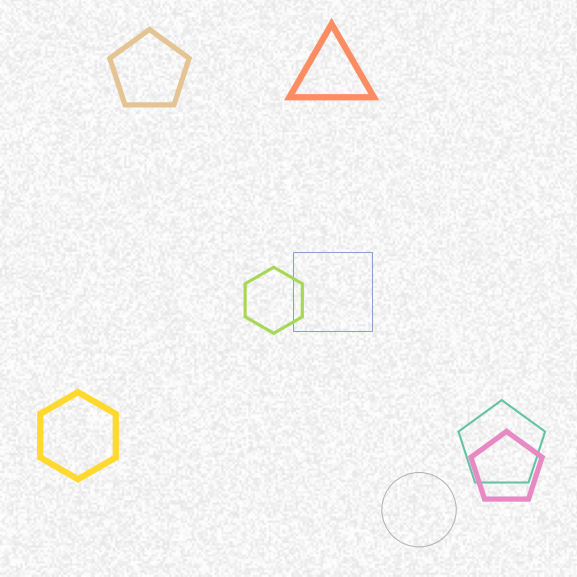[{"shape": "pentagon", "thickness": 1, "radius": 0.39, "center": [0.869, 0.227]}, {"shape": "triangle", "thickness": 3, "radius": 0.42, "center": [0.574, 0.873]}, {"shape": "square", "thickness": 0.5, "radius": 0.34, "center": [0.576, 0.495]}, {"shape": "pentagon", "thickness": 2.5, "radius": 0.32, "center": [0.877, 0.187]}, {"shape": "hexagon", "thickness": 1.5, "radius": 0.29, "center": [0.474, 0.479]}, {"shape": "hexagon", "thickness": 3, "radius": 0.38, "center": [0.135, 0.245]}, {"shape": "pentagon", "thickness": 2.5, "radius": 0.36, "center": [0.259, 0.876]}, {"shape": "circle", "thickness": 0.5, "radius": 0.32, "center": [0.726, 0.117]}]